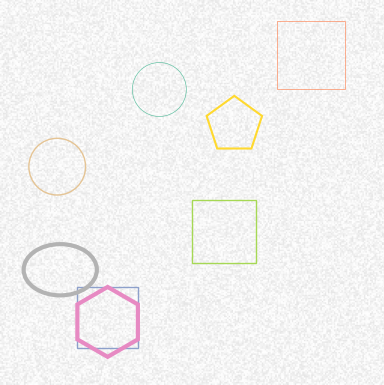[{"shape": "circle", "thickness": 0.5, "radius": 0.35, "center": [0.414, 0.768]}, {"shape": "square", "thickness": 0.5, "radius": 0.44, "center": [0.808, 0.857]}, {"shape": "square", "thickness": 1, "radius": 0.39, "center": [0.279, 0.174]}, {"shape": "hexagon", "thickness": 3, "radius": 0.45, "center": [0.28, 0.164]}, {"shape": "square", "thickness": 1, "radius": 0.41, "center": [0.582, 0.399]}, {"shape": "pentagon", "thickness": 1.5, "radius": 0.38, "center": [0.609, 0.675]}, {"shape": "circle", "thickness": 1, "radius": 0.37, "center": [0.149, 0.567]}, {"shape": "oval", "thickness": 3, "radius": 0.48, "center": [0.157, 0.299]}]